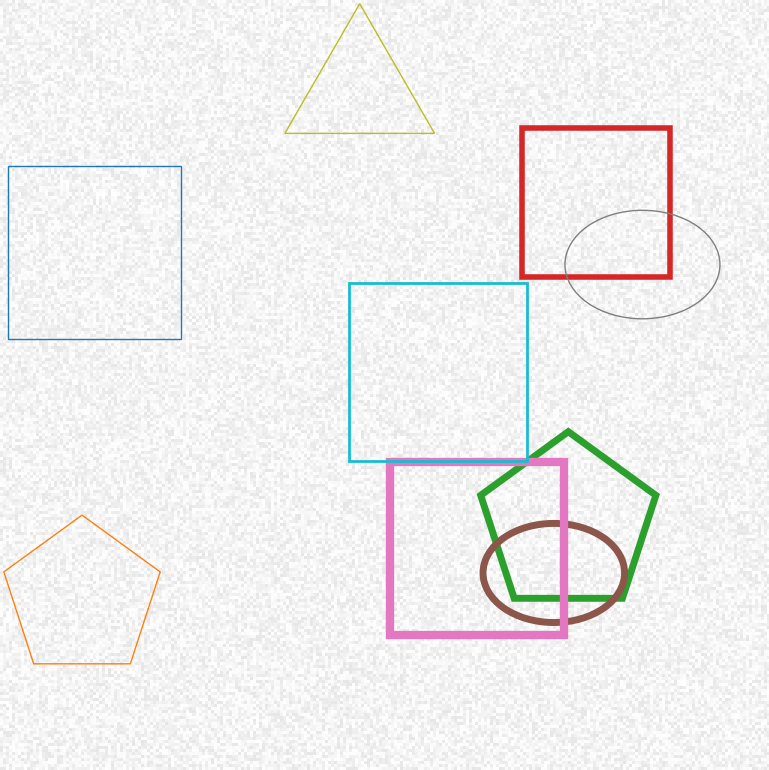[{"shape": "square", "thickness": 0.5, "radius": 0.56, "center": [0.123, 0.672]}, {"shape": "pentagon", "thickness": 0.5, "radius": 0.53, "center": [0.107, 0.224]}, {"shape": "pentagon", "thickness": 2.5, "radius": 0.6, "center": [0.738, 0.32]}, {"shape": "square", "thickness": 2, "radius": 0.48, "center": [0.774, 0.737]}, {"shape": "oval", "thickness": 2.5, "radius": 0.46, "center": [0.719, 0.256]}, {"shape": "square", "thickness": 3, "radius": 0.56, "center": [0.62, 0.288]}, {"shape": "oval", "thickness": 0.5, "radius": 0.5, "center": [0.834, 0.656]}, {"shape": "triangle", "thickness": 0.5, "radius": 0.56, "center": [0.467, 0.883]}, {"shape": "square", "thickness": 1, "radius": 0.58, "center": [0.569, 0.517]}]